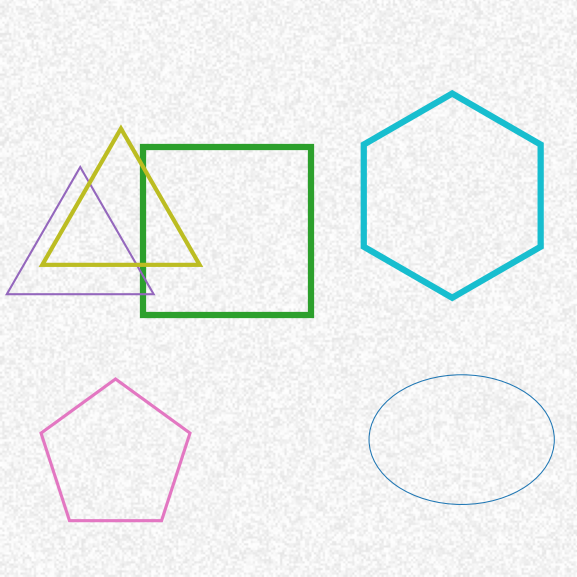[{"shape": "oval", "thickness": 0.5, "radius": 0.8, "center": [0.799, 0.238]}, {"shape": "square", "thickness": 3, "radius": 0.73, "center": [0.392, 0.599]}, {"shape": "triangle", "thickness": 1, "radius": 0.73, "center": [0.139, 0.563]}, {"shape": "pentagon", "thickness": 1.5, "radius": 0.68, "center": [0.2, 0.207]}, {"shape": "triangle", "thickness": 2, "radius": 0.79, "center": [0.209, 0.619]}, {"shape": "hexagon", "thickness": 3, "radius": 0.88, "center": [0.783, 0.66]}]